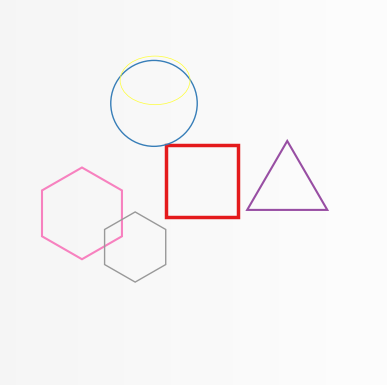[{"shape": "square", "thickness": 2.5, "radius": 0.46, "center": [0.521, 0.53]}, {"shape": "circle", "thickness": 1, "radius": 0.56, "center": [0.397, 0.731]}, {"shape": "triangle", "thickness": 1.5, "radius": 0.6, "center": [0.741, 0.514]}, {"shape": "oval", "thickness": 0.5, "radius": 0.45, "center": [0.4, 0.791]}, {"shape": "hexagon", "thickness": 1.5, "radius": 0.6, "center": [0.212, 0.446]}, {"shape": "hexagon", "thickness": 1, "radius": 0.46, "center": [0.349, 0.358]}]